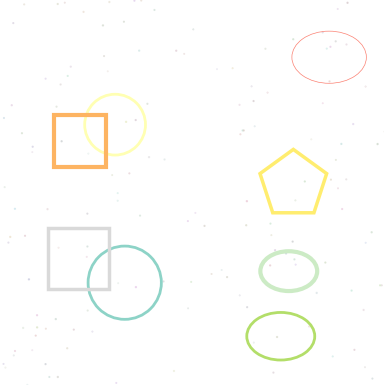[{"shape": "circle", "thickness": 2, "radius": 0.48, "center": [0.324, 0.266]}, {"shape": "circle", "thickness": 2, "radius": 0.39, "center": [0.299, 0.676]}, {"shape": "oval", "thickness": 0.5, "radius": 0.48, "center": [0.855, 0.851]}, {"shape": "square", "thickness": 3, "radius": 0.33, "center": [0.208, 0.633]}, {"shape": "oval", "thickness": 2, "radius": 0.44, "center": [0.729, 0.127]}, {"shape": "square", "thickness": 2.5, "radius": 0.4, "center": [0.204, 0.329]}, {"shape": "oval", "thickness": 3, "radius": 0.37, "center": [0.75, 0.296]}, {"shape": "pentagon", "thickness": 2.5, "radius": 0.45, "center": [0.762, 0.521]}]